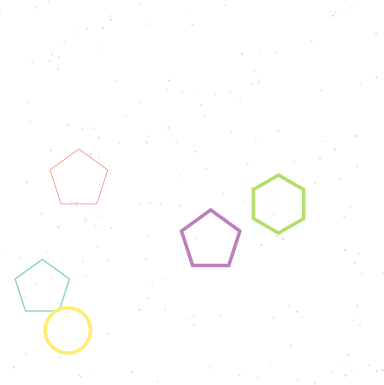[{"shape": "pentagon", "thickness": 1, "radius": 0.37, "center": [0.11, 0.252]}, {"shape": "pentagon", "thickness": 0.5, "radius": 0.39, "center": [0.205, 0.534]}, {"shape": "hexagon", "thickness": 2.5, "radius": 0.38, "center": [0.723, 0.47]}, {"shape": "pentagon", "thickness": 2.5, "radius": 0.4, "center": [0.547, 0.375]}, {"shape": "circle", "thickness": 2.5, "radius": 0.29, "center": [0.176, 0.142]}]